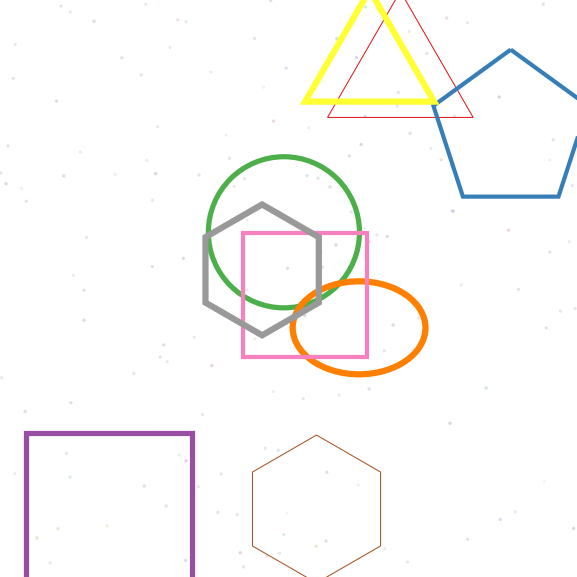[{"shape": "triangle", "thickness": 0.5, "radius": 0.73, "center": [0.693, 0.869]}, {"shape": "pentagon", "thickness": 2, "radius": 0.7, "center": [0.884, 0.772]}, {"shape": "circle", "thickness": 2.5, "radius": 0.65, "center": [0.492, 0.597]}, {"shape": "square", "thickness": 2.5, "radius": 0.72, "center": [0.189, 0.105]}, {"shape": "oval", "thickness": 3, "radius": 0.57, "center": [0.622, 0.431]}, {"shape": "triangle", "thickness": 3, "radius": 0.64, "center": [0.64, 0.888]}, {"shape": "hexagon", "thickness": 0.5, "radius": 0.64, "center": [0.548, 0.118]}, {"shape": "square", "thickness": 2, "radius": 0.54, "center": [0.528, 0.488]}, {"shape": "hexagon", "thickness": 3, "radius": 0.57, "center": [0.454, 0.532]}]